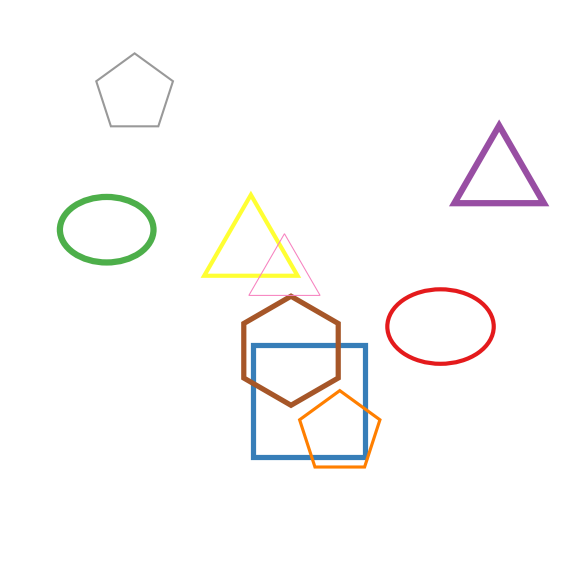[{"shape": "oval", "thickness": 2, "radius": 0.46, "center": [0.763, 0.434]}, {"shape": "square", "thickness": 2.5, "radius": 0.48, "center": [0.535, 0.305]}, {"shape": "oval", "thickness": 3, "radius": 0.41, "center": [0.185, 0.601]}, {"shape": "triangle", "thickness": 3, "radius": 0.45, "center": [0.864, 0.692]}, {"shape": "pentagon", "thickness": 1.5, "radius": 0.37, "center": [0.588, 0.25]}, {"shape": "triangle", "thickness": 2, "radius": 0.47, "center": [0.434, 0.568]}, {"shape": "hexagon", "thickness": 2.5, "radius": 0.47, "center": [0.504, 0.392]}, {"shape": "triangle", "thickness": 0.5, "radius": 0.36, "center": [0.493, 0.523]}, {"shape": "pentagon", "thickness": 1, "radius": 0.35, "center": [0.233, 0.837]}]